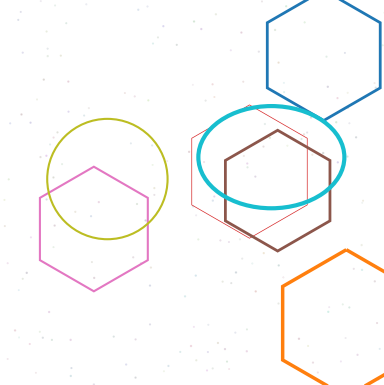[{"shape": "hexagon", "thickness": 2, "radius": 0.85, "center": [0.841, 0.856]}, {"shape": "hexagon", "thickness": 2.5, "radius": 0.95, "center": [0.899, 0.16]}, {"shape": "hexagon", "thickness": 0.5, "radius": 0.87, "center": [0.648, 0.554]}, {"shape": "hexagon", "thickness": 2, "radius": 0.78, "center": [0.721, 0.505]}, {"shape": "hexagon", "thickness": 1.5, "radius": 0.81, "center": [0.244, 0.405]}, {"shape": "circle", "thickness": 1.5, "radius": 0.78, "center": [0.279, 0.535]}, {"shape": "oval", "thickness": 3, "radius": 0.95, "center": [0.705, 0.592]}]